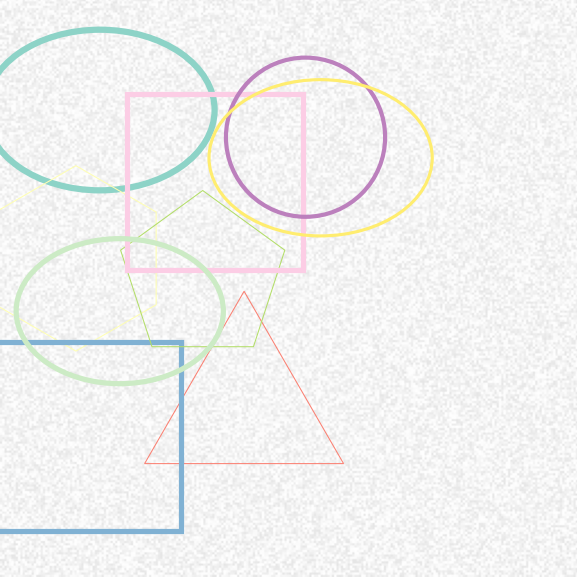[{"shape": "oval", "thickness": 3, "radius": 0.99, "center": [0.173, 0.809]}, {"shape": "hexagon", "thickness": 0.5, "radius": 0.8, "center": [0.131, 0.552]}, {"shape": "triangle", "thickness": 0.5, "radius": 0.99, "center": [0.423, 0.296]}, {"shape": "square", "thickness": 2.5, "radius": 0.82, "center": [0.15, 0.243]}, {"shape": "pentagon", "thickness": 0.5, "radius": 0.75, "center": [0.351, 0.52]}, {"shape": "square", "thickness": 2.5, "radius": 0.76, "center": [0.373, 0.685]}, {"shape": "circle", "thickness": 2, "radius": 0.69, "center": [0.529, 0.762]}, {"shape": "oval", "thickness": 2.5, "radius": 0.9, "center": [0.207, 0.46]}, {"shape": "oval", "thickness": 1.5, "radius": 0.97, "center": [0.555, 0.726]}]